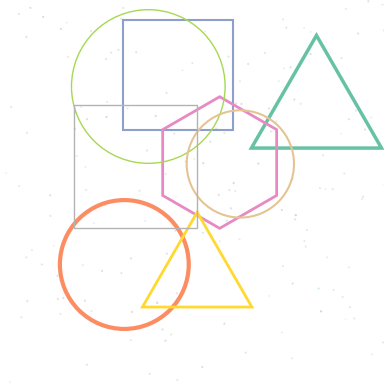[{"shape": "triangle", "thickness": 2.5, "radius": 0.98, "center": [0.822, 0.713]}, {"shape": "circle", "thickness": 3, "radius": 0.84, "center": [0.323, 0.313]}, {"shape": "square", "thickness": 1.5, "radius": 0.71, "center": [0.463, 0.804]}, {"shape": "hexagon", "thickness": 2, "radius": 0.85, "center": [0.571, 0.578]}, {"shape": "circle", "thickness": 1, "radius": 1.0, "center": [0.385, 0.775]}, {"shape": "triangle", "thickness": 2, "radius": 0.82, "center": [0.512, 0.285]}, {"shape": "circle", "thickness": 1.5, "radius": 0.7, "center": [0.624, 0.574]}, {"shape": "square", "thickness": 1, "radius": 0.8, "center": [0.353, 0.567]}]